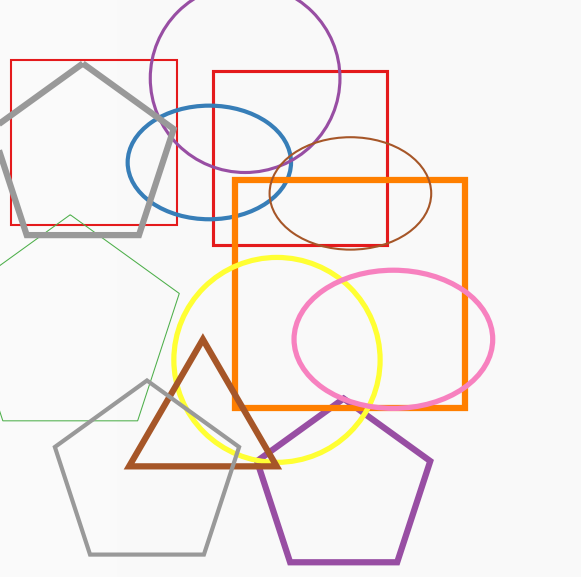[{"shape": "square", "thickness": 1.5, "radius": 0.75, "center": [0.516, 0.725]}, {"shape": "square", "thickness": 1, "radius": 0.72, "center": [0.162, 0.752]}, {"shape": "oval", "thickness": 2, "radius": 0.7, "center": [0.36, 0.718]}, {"shape": "pentagon", "thickness": 0.5, "radius": 0.99, "center": [0.121, 0.43]}, {"shape": "pentagon", "thickness": 3, "radius": 0.78, "center": [0.591, 0.152]}, {"shape": "circle", "thickness": 1.5, "radius": 0.82, "center": [0.422, 0.864]}, {"shape": "square", "thickness": 3, "radius": 0.99, "center": [0.602, 0.49]}, {"shape": "circle", "thickness": 2.5, "radius": 0.89, "center": [0.477, 0.376]}, {"shape": "oval", "thickness": 1, "radius": 0.7, "center": [0.603, 0.664]}, {"shape": "triangle", "thickness": 3, "radius": 0.73, "center": [0.349, 0.265]}, {"shape": "oval", "thickness": 2.5, "radius": 0.85, "center": [0.677, 0.412]}, {"shape": "pentagon", "thickness": 2, "radius": 0.83, "center": [0.253, 0.174]}, {"shape": "pentagon", "thickness": 3, "radius": 0.82, "center": [0.143, 0.725]}]